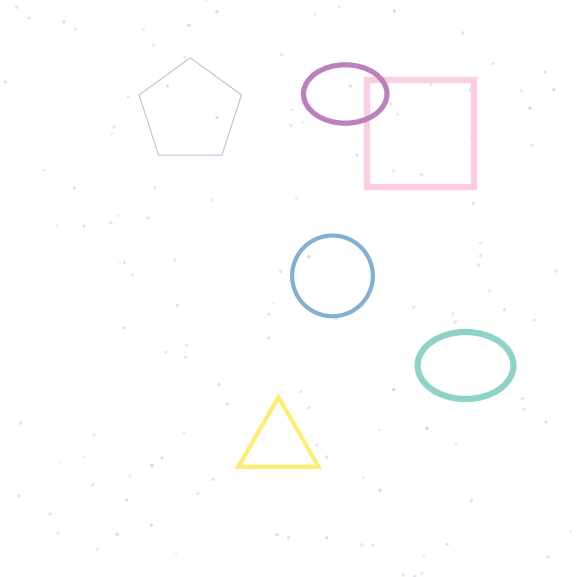[{"shape": "oval", "thickness": 3, "radius": 0.41, "center": [0.806, 0.366]}, {"shape": "pentagon", "thickness": 0.5, "radius": 0.47, "center": [0.329, 0.806]}, {"shape": "circle", "thickness": 2, "radius": 0.35, "center": [0.576, 0.521]}, {"shape": "square", "thickness": 3, "radius": 0.46, "center": [0.728, 0.768]}, {"shape": "oval", "thickness": 2.5, "radius": 0.36, "center": [0.598, 0.836]}, {"shape": "triangle", "thickness": 2, "radius": 0.4, "center": [0.482, 0.231]}]